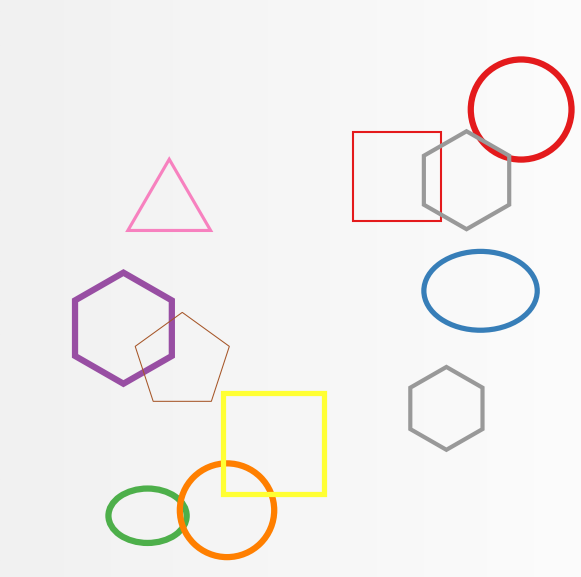[{"shape": "circle", "thickness": 3, "radius": 0.43, "center": [0.897, 0.809]}, {"shape": "square", "thickness": 1, "radius": 0.38, "center": [0.683, 0.693]}, {"shape": "oval", "thickness": 2.5, "radius": 0.49, "center": [0.827, 0.496]}, {"shape": "oval", "thickness": 3, "radius": 0.34, "center": [0.254, 0.106]}, {"shape": "hexagon", "thickness": 3, "radius": 0.48, "center": [0.212, 0.431]}, {"shape": "circle", "thickness": 3, "radius": 0.41, "center": [0.391, 0.116]}, {"shape": "square", "thickness": 2.5, "radius": 0.44, "center": [0.47, 0.231]}, {"shape": "pentagon", "thickness": 0.5, "radius": 0.43, "center": [0.314, 0.373]}, {"shape": "triangle", "thickness": 1.5, "radius": 0.41, "center": [0.291, 0.641]}, {"shape": "hexagon", "thickness": 2, "radius": 0.42, "center": [0.803, 0.687]}, {"shape": "hexagon", "thickness": 2, "radius": 0.36, "center": [0.768, 0.292]}]